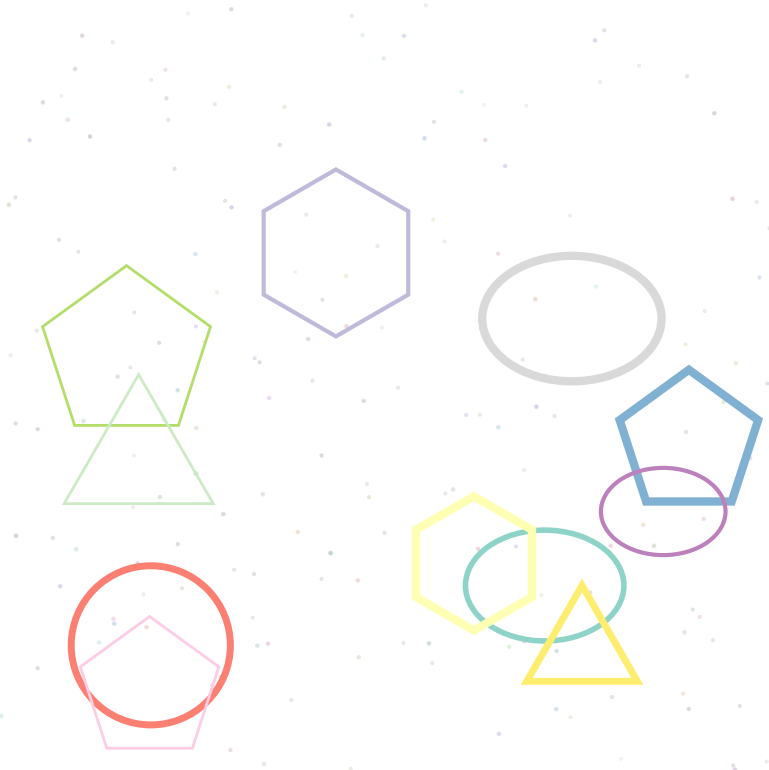[{"shape": "oval", "thickness": 2, "radius": 0.51, "center": [0.707, 0.24]}, {"shape": "hexagon", "thickness": 3, "radius": 0.44, "center": [0.616, 0.268]}, {"shape": "hexagon", "thickness": 1.5, "radius": 0.54, "center": [0.436, 0.672]}, {"shape": "circle", "thickness": 2.5, "radius": 0.52, "center": [0.196, 0.162]}, {"shape": "pentagon", "thickness": 3, "radius": 0.47, "center": [0.895, 0.425]}, {"shape": "pentagon", "thickness": 1, "radius": 0.57, "center": [0.164, 0.54]}, {"shape": "pentagon", "thickness": 1, "radius": 0.47, "center": [0.194, 0.105]}, {"shape": "oval", "thickness": 3, "radius": 0.58, "center": [0.743, 0.586]}, {"shape": "oval", "thickness": 1.5, "radius": 0.4, "center": [0.861, 0.336]}, {"shape": "triangle", "thickness": 1, "radius": 0.56, "center": [0.18, 0.402]}, {"shape": "triangle", "thickness": 2.5, "radius": 0.41, "center": [0.756, 0.157]}]